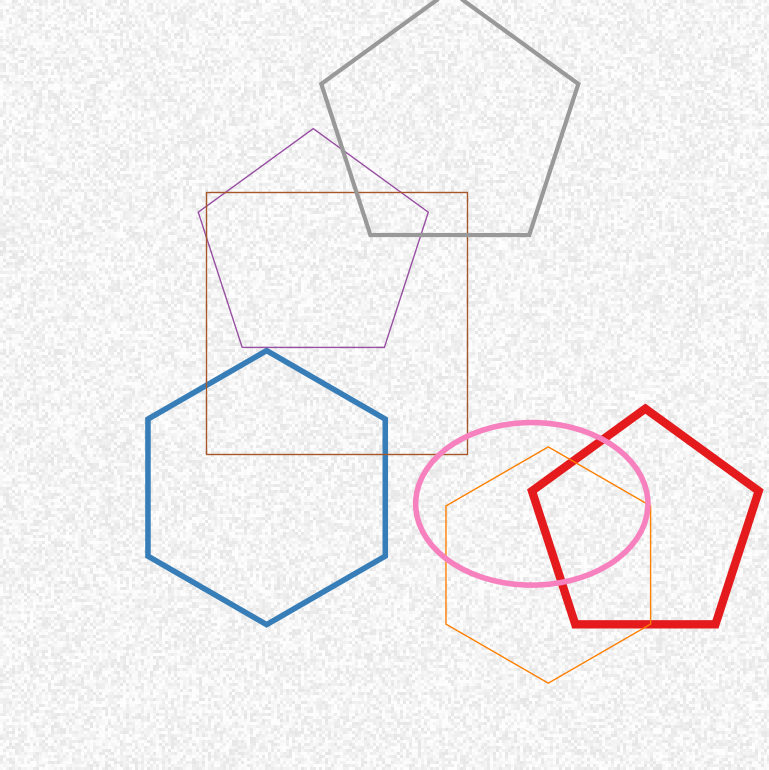[{"shape": "pentagon", "thickness": 3, "radius": 0.77, "center": [0.838, 0.314]}, {"shape": "hexagon", "thickness": 2, "radius": 0.89, "center": [0.346, 0.367]}, {"shape": "pentagon", "thickness": 0.5, "radius": 0.79, "center": [0.407, 0.676]}, {"shape": "hexagon", "thickness": 0.5, "radius": 0.77, "center": [0.712, 0.266]}, {"shape": "square", "thickness": 0.5, "radius": 0.85, "center": [0.437, 0.581]}, {"shape": "oval", "thickness": 2, "radius": 0.75, "center": [0.691, 0.346]}, {"shape": "pentagon", "thickness": 1.5, "radius": 0.88, "center": [0.584, 0.837]}]